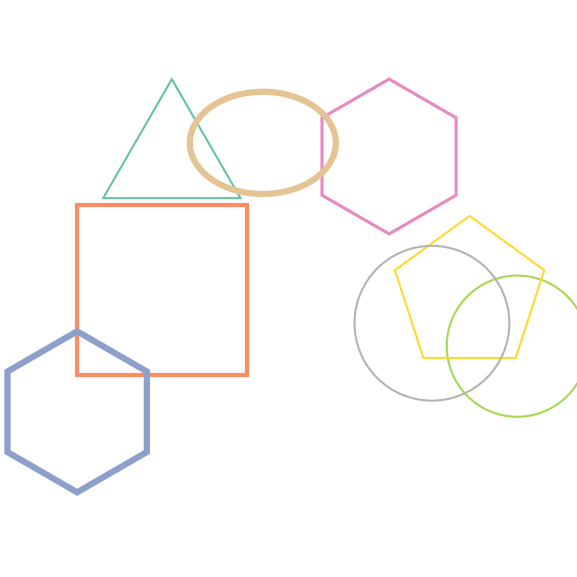[{"shape": "triangle", "thickness": 1, "radius": 0.69, "center": [0.298, 0.725]}, {"shape": "square", "thickness": 2, "radius": 0.74, "center": [0.281, 0.497]}, {"shape": "hexagon", "thickness": 3, "radius": 0.7, "center": [0.134, 0.286]}, {"shape": "hexagon", "thickness": 1.5, "radius": 0.67, "center": [0.674, 0.728]}, {"shape": "circle", "thickness": 1, "radius": 0.61, "center": [0.896, 0.4]}, {"shape": "pentagon", "thickness": 1, "radius": 0.68, "center": [0.813, 0.489]}, {"shape": "oval", "thickness": 3, "radius": 0.63, "center": [0.455, 0.752]}, {"shape": "circle", "thickness": 1, "radius": 0.67, "center": [0.748, 0.439]}]